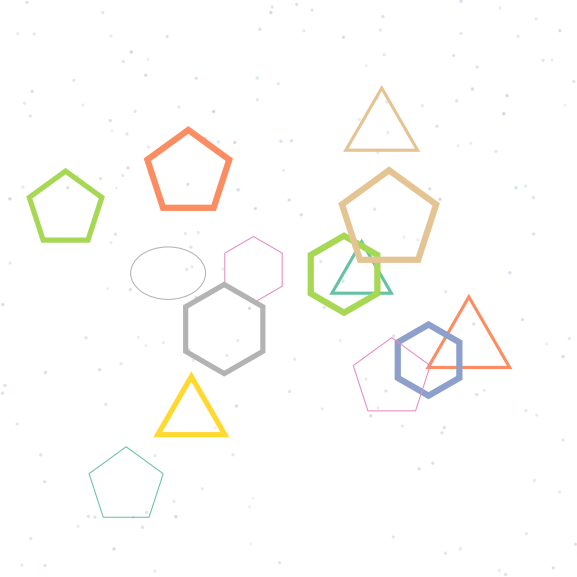[{"shape": "triangle", "thickness": 1.5, "radius": 0.3, "center": [0.626, 0.521]}, {"shape": "pentagon", "thickness": 0.5, "radius": 0.34, "center": [0.218, 0.158]}, {"shape": "triangle", "thickness": 1.5, "radius": 0.41, "center": [0.812, 0.404]}, {"shape": "pentagon", "thickness": 3, "radius": 0.37, "center": [0.326, 0.7]}, {"shape": "hexagon", "thickness": 3, "radius": 0.31, "center": [0.742, 0.376]}, {"shape": "pentagon", "thickness": 0.5, "radius": 0.35, "center": [0.678, 0.344]}, {"shape": "hexagon", "thickness": 0.5, "radius": 0.29, "center": [0.439, 0.532]}, {"shape": "hexagon", "thickness": 3, "radius": 0.33, "center": [0.596, 0.524]}, {"shape": "pentagon", "thickness": 2.5, "radius": 0.33, "center": [0.114, 0.637]}, {"shape": "triangle", "thickness": 2.5, "radius": 0.34, "center": [0.331, 0.28]}, {"shape": "pentagon", "thickness": 3, "radius": 0.43, "center": [0.674, 0.619]}, {"shape": "triangle", "thickness": 1.5, "radius": 0.36, "center": [0.661, 0.775]}, {"shape": "oval", "thickness": 0.5, "radius": 0.32, "center": [0.291, 0.526]}, {"shape": "hexagon", "thickness": 2.5, "radius": 0.39, "center": [0.388, 0.429]}]